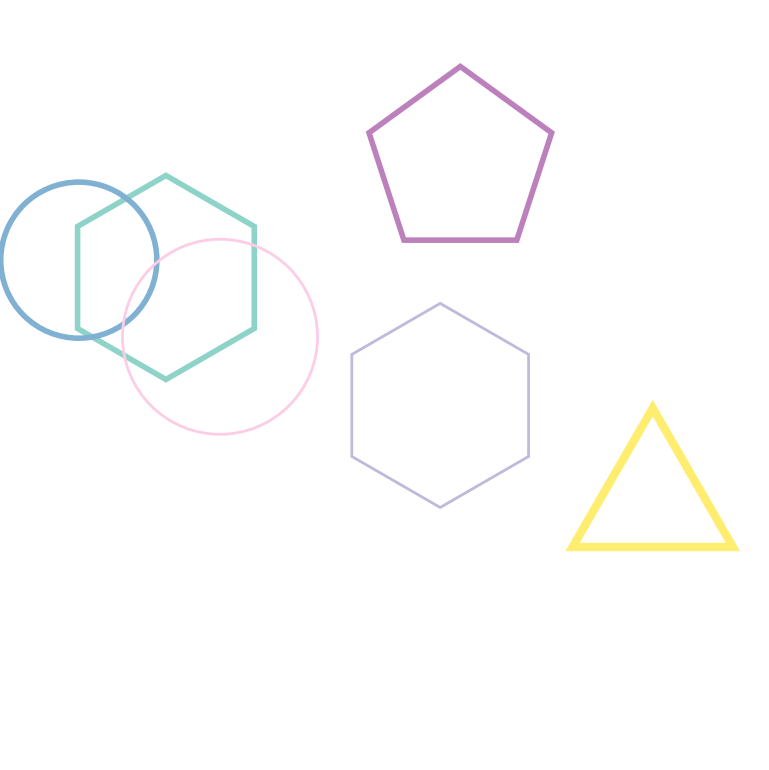[{"shape": "hexagon", "thickness": 2, "radius": 0.66, "center": [0.215, 0.64]}, {"shape": "hexagon", "thickness": 1, "radius": 0.66, "center": [0.572, 0.473]}, {"shape": "circle", "thickness": 2, "radius": 0.51, "center": [0.102, 0.662]}, {"shape": "circle", "thickness": 1, "radius": 0.63, "center": [0.286, 0.563]}, {"shape": "pentagon", "thickness": 2, "radius": 0.62, "center": [0.598, 0.789]}, {"shape": "triangle", "thickness": 3, "radius": 0.6, "center": [0.848, 0.35]}]